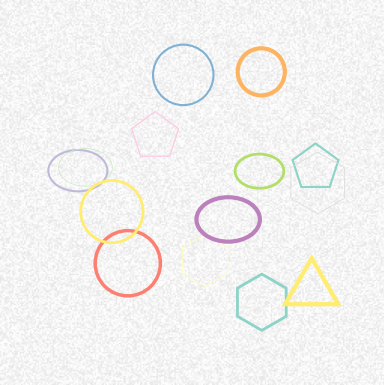[{"shape": "pentagon", "thickness": 1.5, "radius": 0.31, "center": [0.82, 0.565]}, {"shape": "hexagon", "thickness": 2, "radius": 0.37, "center": [0.68, 0.215]}, {"shape": "hexagon", "thickness": 0.5, "radius": 0.34, "center": [0.533, 0.324]}, {"shape": "oval", "thickness": 1.5, "radius": 0.38, "center": [0.202, 0.557]}, {"shape": "circle", "thickness": 2.5, "radius": 0.42, "center": [0.332, 0.316]}, {"shape": "circle", "thickness": 1.5, "radius": 0.39, "center": [0.476, 0.805]}, {"shape": "circle", "thickness": 3, "radius": 0.31, "center": [0.679, 0.813]}, {"shape": "oval", "thickness": 2, "radius": 0.32, "center": [0.674, 0.555]}, {"shape": "pentagon", "thickness": 1, "radius": 0.32, "center": [0.403, 0.646]}, {"shape": "hexagon", "thickness": 0.5, "radius": 0.4, "center": [0.825, 0.525]}, {"shape": "oval", "thickness": 3, "radius": 0.41, "center": [0.593, 0.43]}, {"shape": "oval", "thickness": 0.5, "radius": 0.35, "center": [0.222, 0.565]}, {"shape": "circle", "thickness": 2, "radius": 0.4, "center": [0.291, 0.45]}, {"shape": "triangle", "thickness": 3, "radius": 0.4, "center": [0.81, 0.25]}]